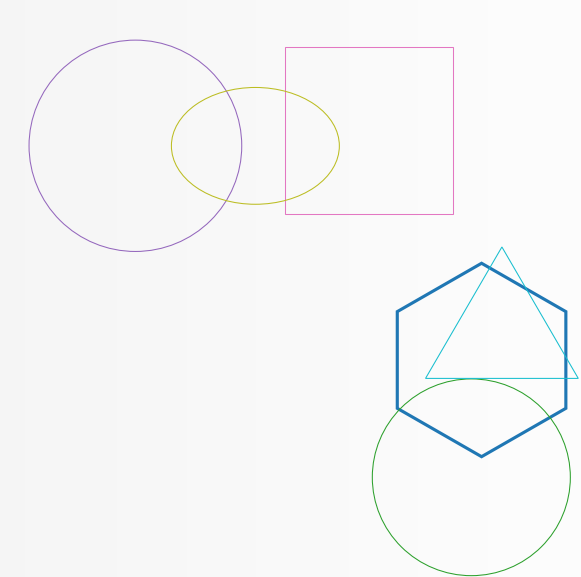[{"shape": "hexagon", "thickness": 1.5, "radius": 0.84, "center": [0.829, 0.376]}, {"shape": "circle", "thickness": 0.5, "radius": 0.85, "center": [0.811, 0.173]}, {"shape": "circle", "thickness": 0.5, "radius": 0.91, "center": [0.233, 0.747]}, {"shape": "square", "thickness": 0.5, "radius": 0.72, "center": [0.635, 0.773]}, {"shape": "oval", "thickness": 0.5, "radius": 0.72, "center": [0.439, 0.747]}, {"shape": "triangle", "thickness": 0.5, "radius": 0.76, "center": [0.863, 0.42]}]